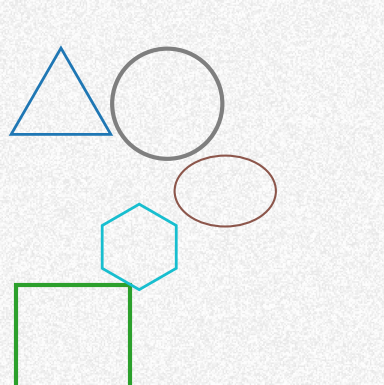[{"shape": "triangle", "thickness": 2, "radius": 0.75, "center": [0.158, 0.726]}, {"shape": "square", "thickness": 3, "radius": 0.74, "center": [0.189, 0.113]}, {"shape": "oval", "thickness": 1.5, "radius": 0.66, "center": [0.585, 0.504]}, {"shape": "circle", "thickness": 3, "radius": 0.72, "center": [0.434, 0.731]}, {"shape": "hexagon", "thickness": 2, "radius": 0.56, "center": [0.362, 0.359]}]